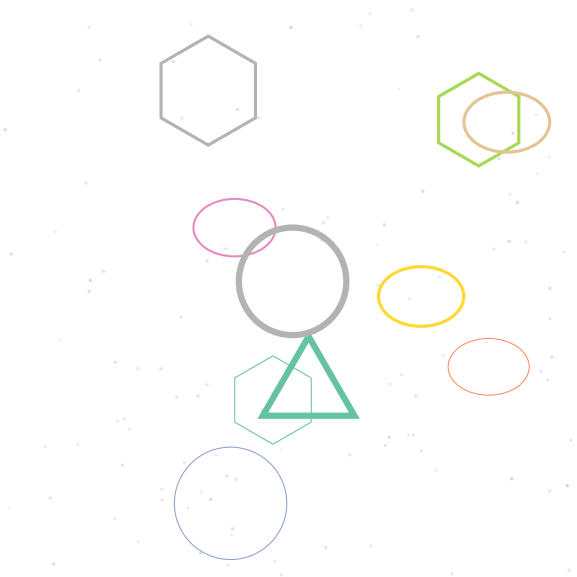[{"shape": "triangle", "thickness": 3, "radius": 0.46, "center": [0.534, 0.325]}, {"shape": "hexagon", "thickness": 0.5, "radius": 0.38, "center": [0.473, 0.306]}, {"shape": "oval", "thickness": 0.5, "radius": 0.35, "center": [0.846, 0.364]}, {"shape": "circle", "thickness": 0.5, "radius": 0.49, "center": [0.399, 0.128]}, {"shape": "oval", "thickness": 1, "radius": 0.36, "center": [0.406, 0.605]}, {"shape": "hexagon", "thickness": 1.5, "radius": 0.4, "center": [0.829, 0.792]}, {"shape": "oval", "thickness": 1.5, "radius": 0.37, "center": [0.729, 0.486]}, {"shape": "oval", "thickness": 1.5, "radius": 0.37, "center": [0.878, 0.788]}, {"shape": "circle", "thickness": 3, "radius": 0.47, "center": [0.507, 0.512]}, {"shape": "hexagon", "thickness": 1.5, "radius": 0.47, "center": [0.361, 0.842]}]